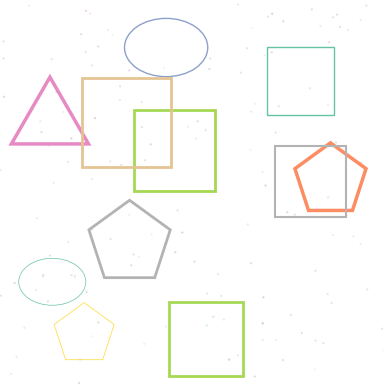[{"shape": "oval", "thickness": 0.5, "radius": 0.44, "center": [0.136, 0.268]}, {"shape": "square", "thickness": 1, "radius": 0.44, "center": [0.78, 0.79]}, {"shape": "pentagon", "thickness": 2.5, "radius": 0.49, "center": [0.858, 0.532]}, {"shape": "oval", "thickness": 1, "radius": 0.54, "center": [0.432, 0.877]}, {"shape": "triangle", "thickness": 2.5, "radius": 0.58, "center": [0.13, 0.684]}, {"shape": "square", "thickness": 2, "radius": 0.53, "center": [0.453, 0.609]}, {"shape": "square", "thickness": 2, "radius": 0.48, "center": [0.536, 0.119]}, {"shape": "pentagon", "thickness": 0.5, "radius": 0.41, "center": [0.219, 0.132]}, {"shape": "square", "thickness": 2, "radius": 0.58, "center": [0.329, 0.682]}, {"shape": "square", "thickness": 1.5, "radius": 0.46, "center": [0.807, 0.53]}, {"shape": "pentagon", "thickness": 2, "radius": 0.56, "center": [0.337, 0.369]}]